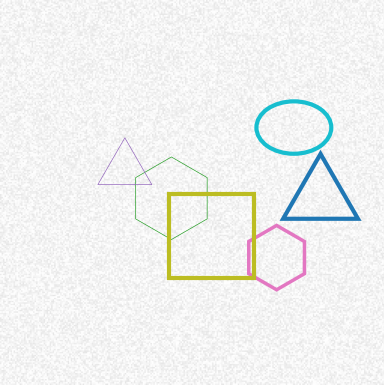[{"shape": "triangle", "thickness": 3, "radius": 0.56, "center": [0.833, 0.488]}, {"shape": "hexagon", "thickness": 0.5, "radius": 0.54, "center": [0.445, 0.485]}, {"shape": "triangle", "thickness": 0.5, "radius": 0.41, "center": [0.324, 0.561]}, {"shape": "hexagon", "thickness": 2.5, "radius": 0.42, "center": [0.718, 0.331]}, {"shape": "square", "thickness": 3, "radius": 0.55, "center": [0.549, 0.387]}, {"shape": "oval", "thickness": 3, "radius": 0.49, "center": [0.763, 0.669]}]